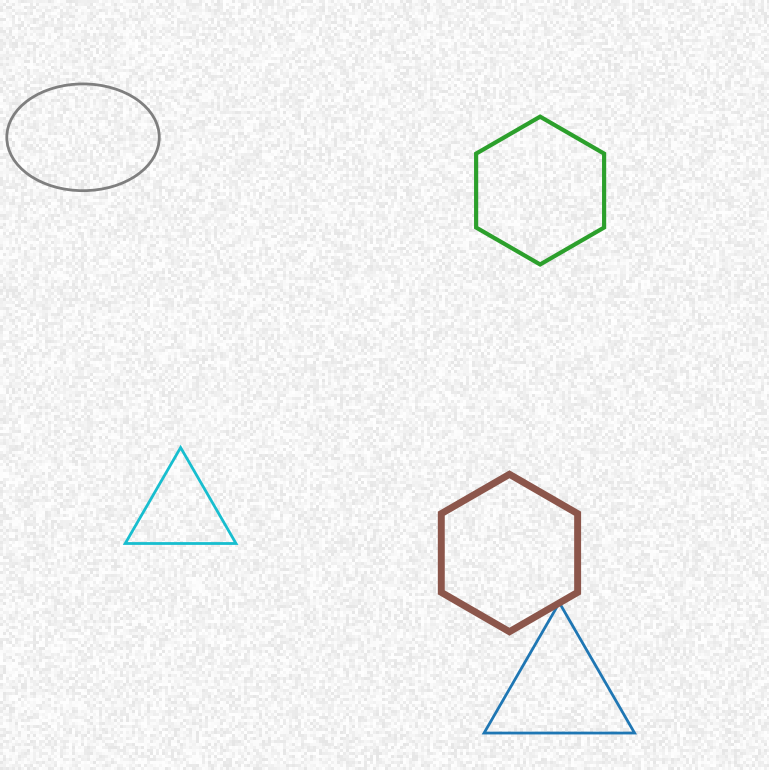[{"shape": "triangle", "thickness": 1, "radius": 0.56, "center": [0.726, 0.104]}, {"shape": "hexagon", "thickness": 1.5, "radius": 0.48, "center": [0.701, 0.753]}, {"shape": "hexagon", "thickness": 2.5, "radius": 0.51, "center": [0.662, 0.282]}, {"shape": "oval", "thickness": 1, "radius": 0.5, "center": [0.108, 0.822]}, {"shape": "triangle", "thickness": 1, "radius": 0.42, "center": [0.235, 0.336]}]